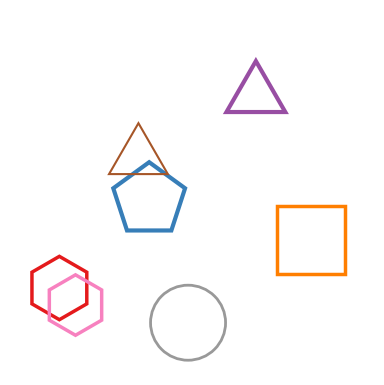[{"shape": "hexagon", "thickness": 2.5, "radius": 0.41, "center": [0.154, 0.252]}, {"shape": "pentagon", "thickness": 3, "radius": 0.49, "center": [0.387, 0.481]}, {"shape": "triangle", "thickness": 3, "radius": 0.44, "center": [0.665, 0.753]}, {"shape": "square", "thickness": 2.5, "radius": 0.44, "center": [0.808, 0.378]}, {"shape": "triangle", "thickness": 1.5, "radius": 0.44, "center": [0.36, 0.592]}, {"shape": "hexagon", "thickness": 2.5, "radius": 0.39, "center": [0.196, 0.208]}, {"shape": "circle", "thickness": 2, "radius": 0.49, "center": [0.488, 0.162]}]